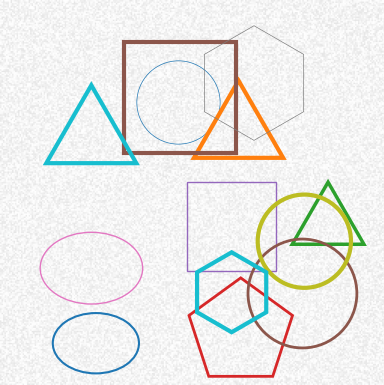[{"shape": "circle", "thickness": 0.5, "radius": 0.54, "center": [0.464, 0.734]}, {"shape": "oval", "thickness": 1.5, "radius": 0.56, "center": [0.249, 0.108]}, {"shape": "triangle", "thickness": 3, "radius": 0.67, "center": [0.62, 0.657]}, {"shape": "triangle", "thickness": 2.5, "radius": 0.54, "center": [0.852, 0.419]}, {"shape": "pentagon", "thickness": 2, "radius": 0.71, "center": [0.625, 0.137]}, {"shape": "square", "thickness": 1, "radius": 0.58, "center": [0.602, 0.412]}, {"shape": "circle", "thickness": 2, "radius": 0.71, "center": [0.786, 0.238]}, {"shape": "square", "thickness": 3, "radius": 0.73, "center": [0.468, 0.747]}, {"shape": "oval", "thickness": 1, "radius": 0.67, "center": [0.237, 0.303]}, {"shape": "hexagon", "thickness": 0.5, "radius": 0.74, "center": [0.66, 0.784]}, {"shape": "circle", "thickness": 3, "radius": 0.61, "center": [0.791, 0.374]}, {"shape": "triangle", "thickness": 3, "radius": 0.67, "center": [0.237, 0.644]}, {"shape": "hexagon", "thickness": 3, "radius": 0.52, "center": [0.602, 0.241]}]